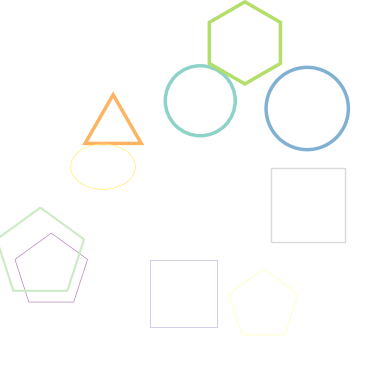[{"shape": "circle", "thickness": 2.5, "radius": 0.45, "center": [0.52, 0.738]}, {"shape": "pentagon", "thickness": 0.5, "radius": 0.47, "center": [0.684, 0.207]}, {"shape": "square", "thickness": 0.5, "radius": 0.44, "center": [0.477, 0.237]}, {"shape": "circle", "thickness": 2.5, "radius": 0.53, "center": [0.798, 0.718]}, {"shape": "triangle", "thickness": 2.5, "radius": 0.42, "center": [0.294, 0.67]}, {"shape": "hexagon", "thickness": 2.5, "radius": 0.53, "center": [0.636, 0.889]}, {"shape": "square", "thickness": 1, "radius": 0.48, "center": [0.8, 0.468]}, {"shape": "pentagon", "thickness": 0.5, "radius": 0.5, "center": [0.133, 0.296]}, {"shape": "pentagon", "thickness": 1.5, "radius": 0.6, "center": [0.105, 0.341]}, {"shape": "oval", "thickness": 0.5, "radius": 0.42, "center": [0.268, 0.567]}]